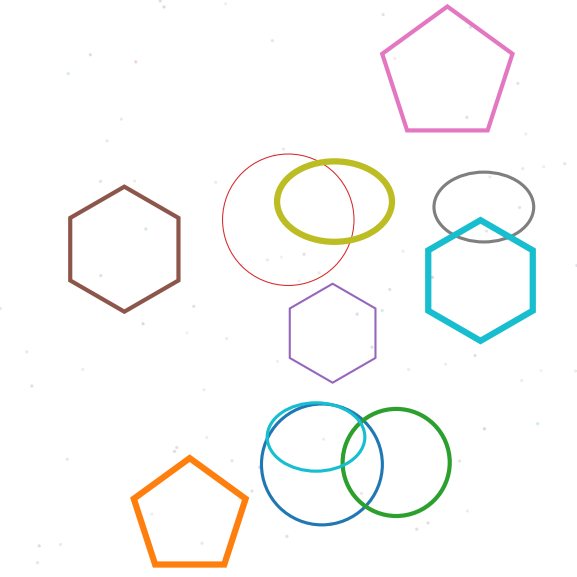[{"shape": "circle", "thickness": 1.5, "radius": 0.52, "center": [0.557, 0.195]}, {"shape": "pentagon", "thickness": 3, "radius": 0.51, "center": [0.328, 0.104]}, {"shape": "circle", "thickness": 2, "radius": 0.46, "center": [0.686, 0.198]}, {"shape": "circle", "thickness": 0.5, "radius": 0.57, "center": [0.499, 0.619]}, {"shape": "hexagon", "thickness": 1, "radius": 0.43, "center": [0.576, 0.422]}, {"shape": "hexagon", "thickness": 2, "radius": 0.54, "center": [0.215, 0.568]}, {"shape": "pentagon", "thickness": 2, "radius": 0.59, "center": [0.775, 0.869]}, {"shape": "oval", "thickness": 1.5, "radius": 0.43, "center": [0.838, 0.641]}, {"shape": "oval", "thickness": 3, "radius": 0.5, "center": [0.579, 0.65]}, {"shape": "oval", "thickness": 1.5, "radius": 0.42, "center": [0.547, 0.242]}, {"shape": "hexagon", "thickness": 3, "radius": 0.52, "center": [0.832, 0.513]}]